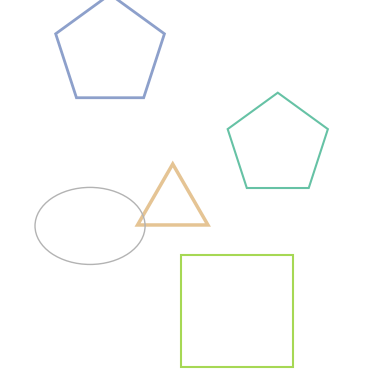[{"shape": "pentagon", "thickness": 1.5, "radius": 0.68, "center": [0.721, 0.622]}, {"shape": "pentagon", "thickness": 2, "radius": 0.74, "center": [0.286, 0.866]}, {"shape": "square", "thickness": 1.5, "radius": 0.73, "center": [0.616, 0.193]}, {"shape": "triangle", "thickness": 2.5, "radius": 0.53, "center": [0.449, 0.468]}, {"shape": "oval", "thickness": 1, "radius": 0.71, "center": [0.234, 0.413]}]